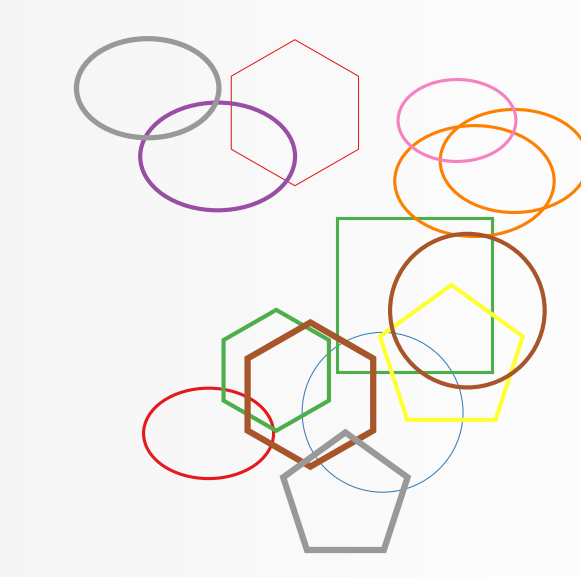[{"shape": "oval", "thickness": 1.5, "radius": 0.56, "center": [0.359, 0.249]}, {"shape": "hexagon", "thickness": 0.5, "radius": 0.63, "center": [0.507, 0.804]}, {"shape": "circle", "thickness": 0.5, "radius": 0.69, "center": [0.658, 0.285]}, {"shape": "hexagon", "thickness": 2, "radius": 0.52, "center": [0.475, 0.358]}, {"shape": "square", "thickness": 1.5, "radius": 0.66, "center": [0.713, 0.488]}, {"shape": "oval", "thickness": 2, "radius": 0.67, "center": [0.374, 0.728]}, {"shape": "oval", "thickness": 1.5, "radius": 0.69, "center": [0.816, 0.686]}, {"shape": "oval", "thickness": 1.5, "radius": 0.64, "center": [0.885, 0.72]}, {"shape": "pentagon", "thickness": 2, "radius": 0.65, "center": [0.777, 0.377]}, {"shape": "circle", "thickness": 2, "radius": 0.66, "center": [0.804, 0.461]}, {"shape": "hexagon", "thickness": 3, "radius": 0.62, "center": [0.534, 0.316]}, {"shape": "oval", "thickness": 1.5, "radius": 0.51, "center": [0.786, 0.79]}, {"shape": "oval", "thickness": 2.5, "radius": 0.61, "center": [0.254, 0.846]}, {"shape": "pentagon", "thickness": 3, "radius": 0.56, "center": [0.594, 0.138]}]